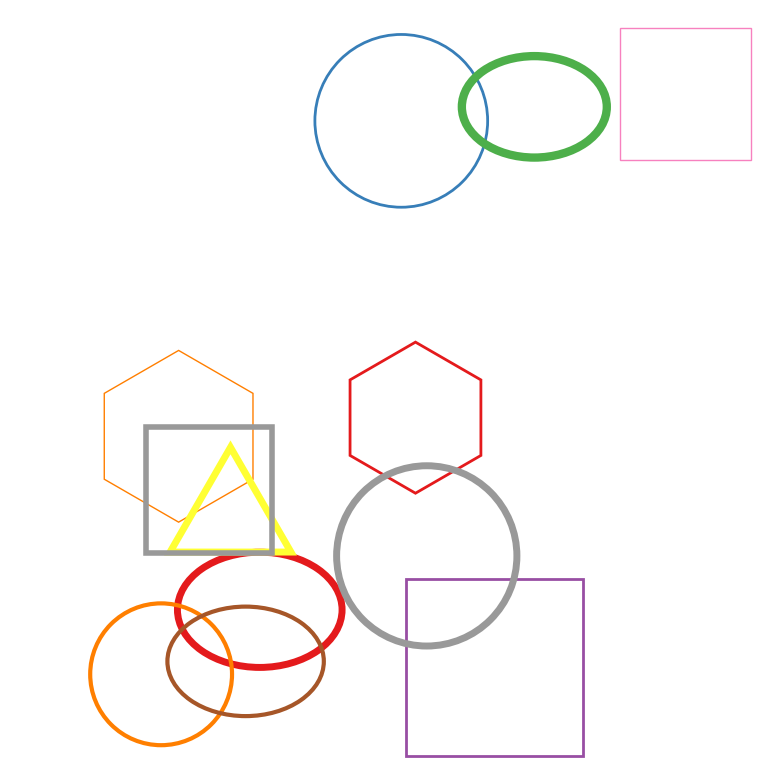[{"shape": "oval", "thickness": 2.5, "radius": 0.53, "center": [0.337, 0.208]}, {"shape": "hexagon", "thickness": 1, "radius": 0.49, "center": [0.54, 0.458]}, {"shape": "circle", "thickness": 1, "radius": 0.56, "center": [0.521, 0.843]}, {"shape": "oval", "thickness": 3, "radius": 0.47, "center": [0.694, 0.861]}, {"shape": "square", "thickness": 1, "radius": 0.57, "center": [0.642, 0.133]}, {"shape": "circle", "thickness": 1.5, "radius": 0.46, "center": [0.209, 0.124]}, {"shape": "hexagon", "thickness": 0.5, "radius": 0.56, "center": [0.232, 0.433]}, {"shape": "triangle", "thickness": 2.5, "radius": 0.45, "center": [0.299, 0.328]}, {"shape": "oval", "thickness": 1.5, "radius": 0.51, "center": [0.319, 0.141]}, {"shape": "square", "thickness": 0.5, "radius": 0.43, "center": [0.89, 0.878]}, {"shape": "circle", "thickness": 2.5, "radius": 0.59, "center": [0.554, 0.278]}, {"shape": "square", "thickness": 2, "radius": 0.41, "center": [0.271, 0.363]}]